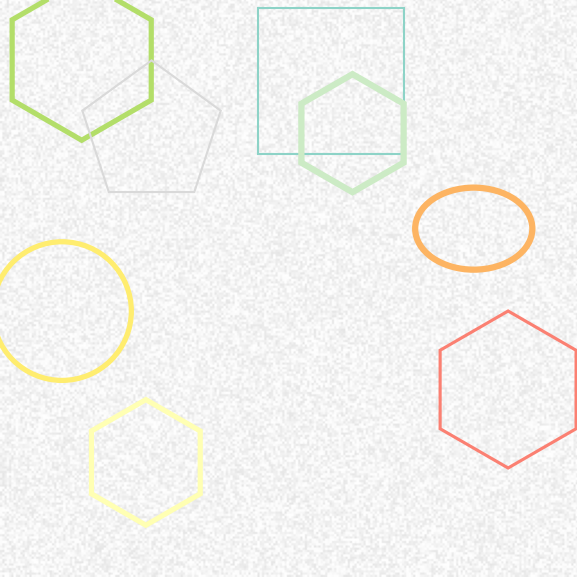[{"shape": "square", "thickness": 1, "radius": 0.63, "center": [0.573, 0.859]}, {"shape": "hexagon", "thickness": 2.5, "radius": 0.54, "center": [0.253, 0.198]}, {"shape": "hexagon", "thickness": 1.5, "radius": 0.68, "center": [0.88, 0.325]}, {"shape": "oval", "thickness": 3, "radius": 0.51, "center": [0.82, 0.603]}, {"shape": "hexagon", "thickness": 2.5, "radius": 0.7, "center": [0.141, 0.895]}, {"shape": "pentagon", "thickness": 1, "radius": 0.63, "center": [0.262, 0.769]}, {"shape": "hexagon", "thickness": 3, "radius": 0.51, "center": [0.61, 0.769]}, {"shape": "circle", "thickness": 2.5, "radius": 0.6, "center": [0.107, 0.46]}]